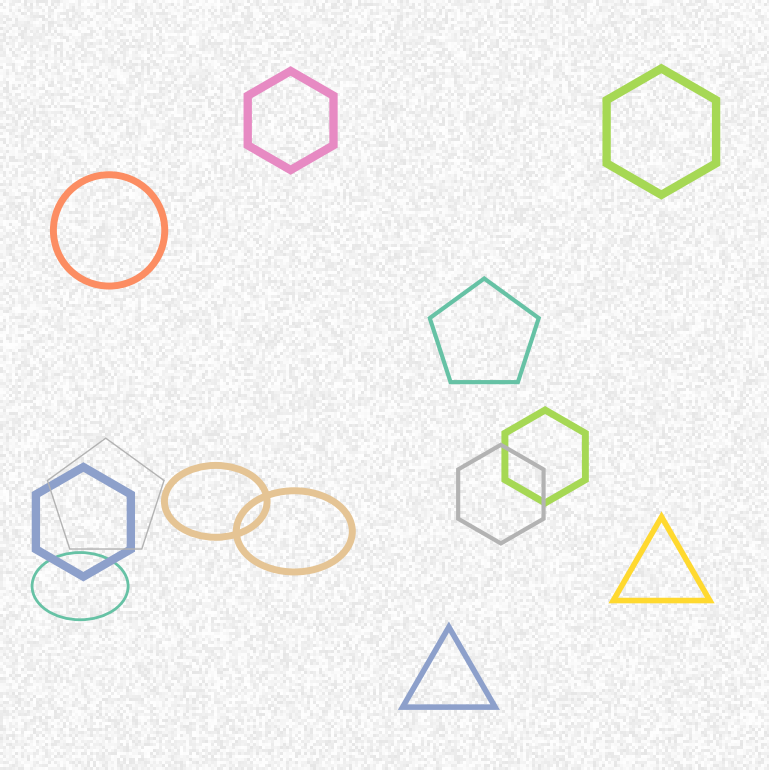[{"shape": "pentagon", "thickness": 1.5, "radius": 0.37, "center": [0.629, 0.564]}, {"shape": "oval", "thickness": 1, "radius": 0.31, "center": [0.104, 0.239]}, {"shape": "circle", "thickness": 2.5, "radius": 0.36, "center": [0.142, 0.701]}, {"shape": "triangle", "thickness": 2, "radius": 0.35, "center": [0.583, 0.116]}, {"shape": "hexagon", "thickness": 3, "radius": 0.36, "center": [0.108, 0.322]}, {"shape": "hexagon", "thickness": 3, "radius": 0.32, "center": [0.377, 0.844]}, {"shape": "hexagon", "thickness": 3, "radius": 0.41, "center": [0.859, 0.829]}, {"shape": "hexagon", "thickness": 2.5, "radius": 0.3, "center": [0.708, 0.407]}, {"shape": "triangle", "thickness": 2, "radius": 0.36, "center": [0.859, 0.256]}, {"shape": "oval", "thickness": 2.5, "radius": 0.38, "center": [0.382, 0.31]}, {"shape": "oval", "thickness": 2.5, "radius": 0.33, "center": [0.28, 0.349]}, {"shape": "pentagon", "thickness": 0.5, "radius": 0.4, "center": [0.137, 0.351]}, {"shape": "hexagon", "thickness": 1.5, "radius": 0.32, "center": [0.65, 0.358]}]